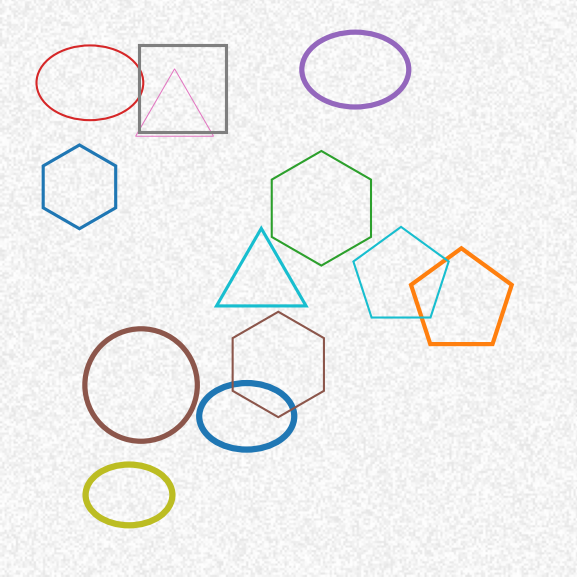[{"shape": "hexagon", "thickness": 1.5, "radius": 0.36, "center": [0.138, 0.676]}, {"shape": "oval", "thickness": 3, "radius": 0.41, "center": [0.427, 0.278]}, {"shape": "pentagon", "thickness": 2, "radius": 0.46, "center": [0.799, 0.477]}, {"shape": "hexagon", "thickness": 1, "radius": 0.5, "center": [0.556, 0.638]}, {"shape": "oval", "thickness": 1, "radius": 0.46, "center": [0.156, 0.856]}, {"shape": "oval", "thickness": 2.5, "radius": 0.46, "center": [0.615, 0.879]}, {"shape": "hexagon", "thickness": 1, "radius": 0.46, "center": [0.482, 0.368]}, {"shape": "circle", "thickness": 2.5, "radius": 0.49, "center": [0.244, 0.332]}, {"shape": "triangle", "thickness": 0.5, "radius": 0.39, "center": [0.302, 0.802]}, {"shape": "square", "thickness": 1.5, "radius": 0.38, "center": [0.316, 0.846]}, {"shape": "oval", "thickness": 3, "radius": 0.38, "center": [0.223, 0.142]}, {"shape": "triangle", "thickness": 1.5, "radius": 0.45, "center": [0.452, 0.514]}, {"shape": "pentagon", "thickness": 1, "radius": 0.43, "center": [0.694, 0.52]}]